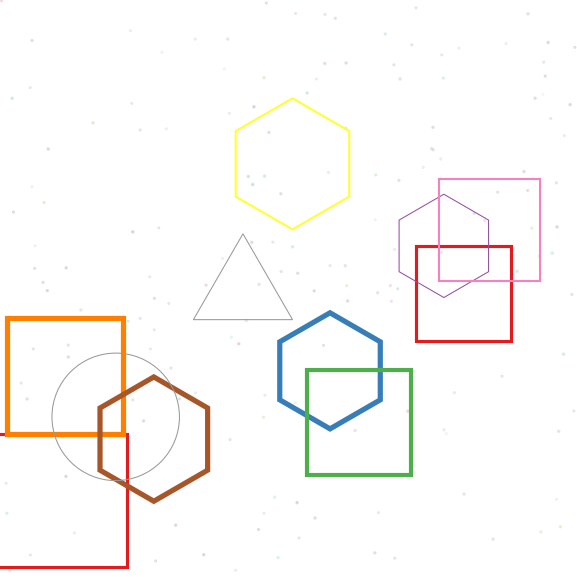[{"shape": "square", "thickness": 1.5, "radius": 0.58, "center": [0.105, 0.133]}, {"shape": "square", "thickness": 1.5, "radius": 0.41, "center": [0.803, 0.491]}, {"shape": "hexagon", "thickness": 2.5, "radius": 0.5, "center": [0.571, 0.357]}, {"shape": "square", "thickness": 2, "radius": 0.45, "center": [0.622, 0.268]}, {"shape": "hexagon", "thickness": 0.5, "radius": 0.45, "center": [0.769, 0.573]}, {"shape": "square", "thickness": 2.5, "radius": 0.5, "center": [0.113, 0.348]}, {"shape": "hexagon", "thickness": 1, "radius": 0.57, "center": [0.506, 0.715]}, {"shape": "hexagon", "thickness": 2.5, "radius": 0.54, "center": [0.266, 0.239]}, {"shape": "square", "thickness": 1, "radius": 0.44, "center": [0.848, 0.601]}, {"shape": "triangle", "thickness": 0.5, "radius": 0.5, "center": [0.421, 0.495]}, {"shape": "circle", "thickness": 0.5, "radius": 0.55, "center": [0.2, 0.277]}]